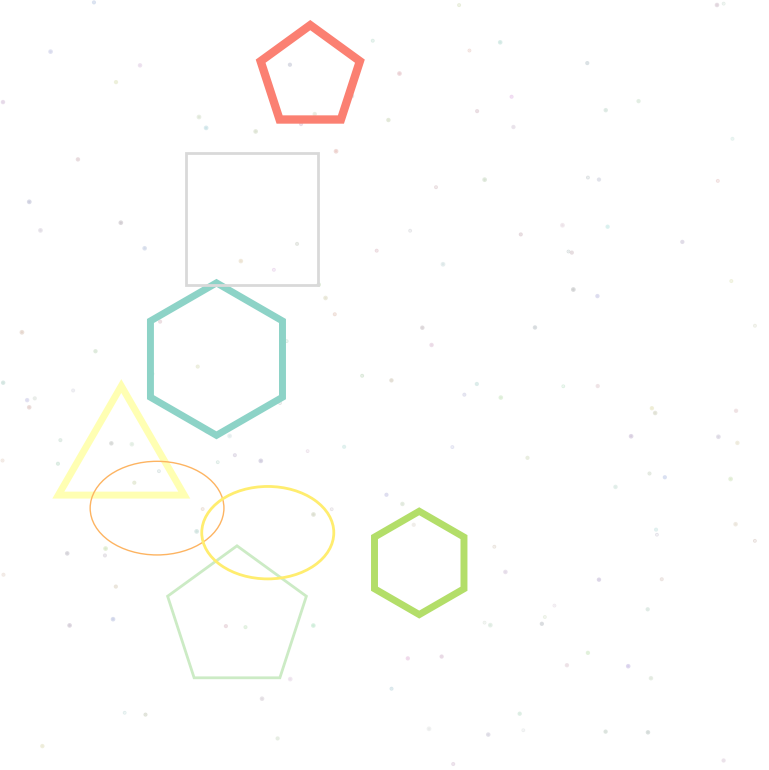[{"shape": "hexagon", "thickness": 2.5, "radius": 0.49, "center": [0.281, 0.534]}, {"shape": "triangle", "thickness": 2.5, "radius": 0.47, "center": [0.158, 0.404]}, {"shape": "pentagon", "thickness": 3, "radius": 0.34, "center": [0.403, 0.9]}, {"shape": "oval", "thickness": 0.5, "radius": 0.43, "center": [0.204, 0.34]}, {"shape": "hexagon", "thickness": 2.5, "radius": 0.34, "center": [0.544, 0.269]}, {"shape": "square", "thickness": 1, "radius": 0.43, "center": [0.328, 0.715]}, {"shape": "pentagon", "thickness": 1, "radius": 0.47, "center": [0.308, 0.196]}, {"shape": "oval", "thickness": 1, "radius": 0.43, "center": [0.348, 0.308]}]